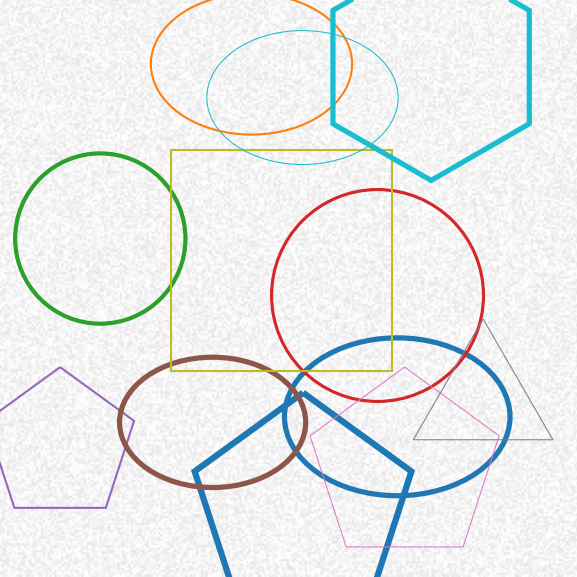[{"shape": "oval", "thickness": 2.5, "radius": 0.98, "center": [0.688, 0.277]}, {"shape": "pentagon", "thickness": 3, "radius": 0.99, "center": [0.525, 0.122]}, {"shape": "oval", "thickness": 1, "radius": 0.87, "center": [0.435, 0.888]}, {"shape": "circle", "thickness": 2, "radius": 0.74, "center": [0.174, 0.586]}, {"shape": "circle", "thickness": 1.5, "radius": 0.92, "center": [0.654, 0.487]}, {"shape": "pentagon", "thickness": 1, "radius": 0.67, "center": [0.104, 0.229]}, {"shape": "oval", "thickness": 2.5, "radius": 0.81, "center": [0.368, 0.268]}, {"shape": "pentagon", "thickness": 0.5, "radius": 0.86, "center": [0.701, 0.191]}, {"shape": "triangle", "thickness": 0.5, "radius": 0.7, "center": [0.837, 0.307]}, {"shape": "square", "thickness": 1, "radius": 0.96, "center": [0.487, 0.548]}, {"shape": "hexagon", "thickness": 2.5, "radius": 0.98, "center": [0.747, 0.883]}, {"shape": "oval", "thickness": 0.5, "radius": 0.83, "center": [0.524, 0.83]}]